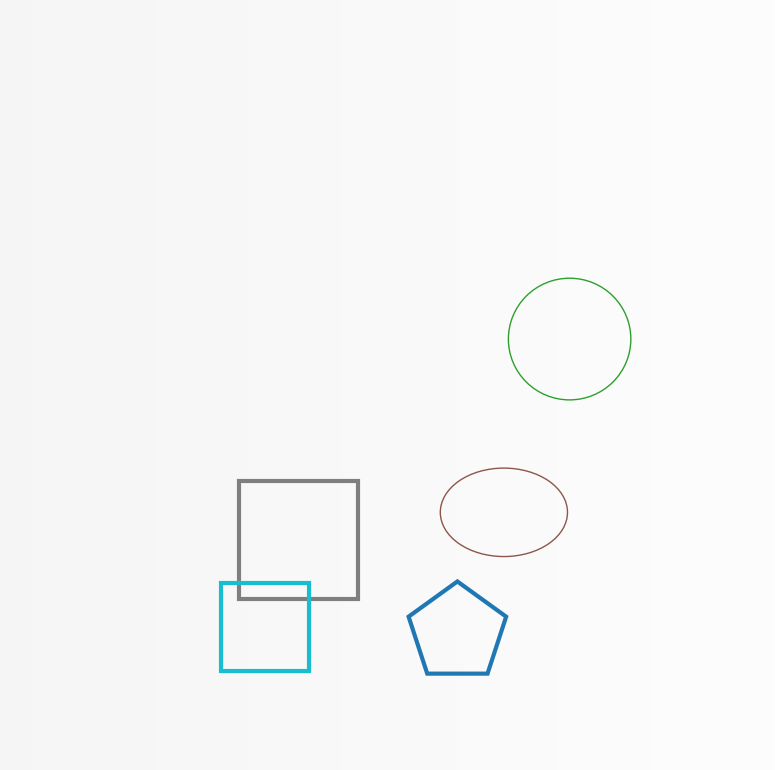[{"shape": "pentagon", "thickness": 1.5, "radius": 0.33, "center": [0.59, 0.179]}, {"shape": "circle", "thickness": 0.5, "radius": 0.4, "center": [0.735, 0.56]}, {"shape": "oval", "thickness": 0.5, "radius": 0.41, "center": [0.65, 0.335]}, {"shape": "square", "thickness": 1.5, "radius": 0.38, "center": [0.385, 0.299]}, {"shape": "square", "thickness": 1.5, "radius": 0.29, "center": [0.342, 0.186]}]